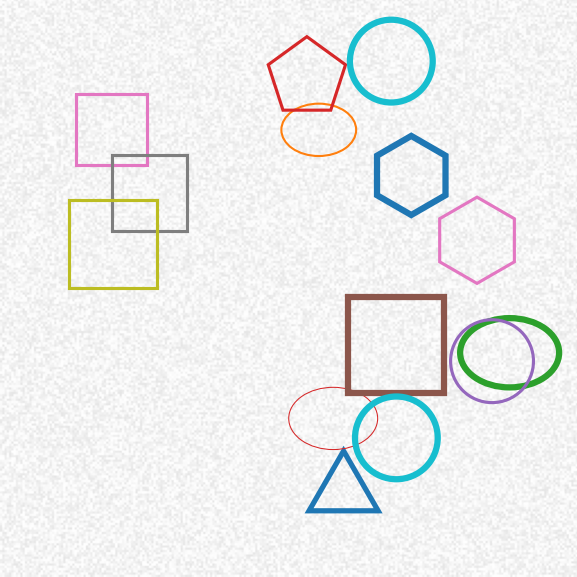[{"shape": "hexagon", "thickness": 3, "radius": 0.34, "center": [0.712, 0.695]}, {"shape": "triangle", "thickness": 2.5, "radius": 0.35, "center": [0.595, 0.149]}, {"shape": "oval", "thickness": 1, "radius": 0.32, "center": [0.552, 0.774]}, {"shape": "oval", "thickness": 3, "radius": 0.43, "center": [0.882, 0.388]}, {"shape": "pentagon", "thickness": 1.5, "radius": 0.35, "center": [0.531, 0.865]}, {"shape": "oval", "thickness": 0.5, "radius": 0.39, "center": [0.577, 0.275]}, {"shape": "circle", "thickness": 1.5, "radius": 0.36, "center": [0.852, 0.374]}, {"shape": "square", "thickness": 3, "radius": 0.41, "center": [0.686, 0.402]}, {"shape": "square", "thickness": 1.5, "radius": 0.31, "center": [0.193, 0.775]}, {"shape": "hexagon", "thickness": 1.5, "radius": 0.37, "center": [0.826, 0.583]}, {"shape": "square", "thickness": 1.5, "radius": 0.33, "center": [0.258, 0.665]}, {"shape": "square", "thickness": 1.5, "radius": 0.38, "center": [0.195, 0.577]}, {"shape": "circle", "thickness": 3, "radius": 0.36, "center": [0.678, 0.893]}, {"shape": "circle", "thickness": 3, "radius": 0.36, "center": [0.686, 0.241]}]